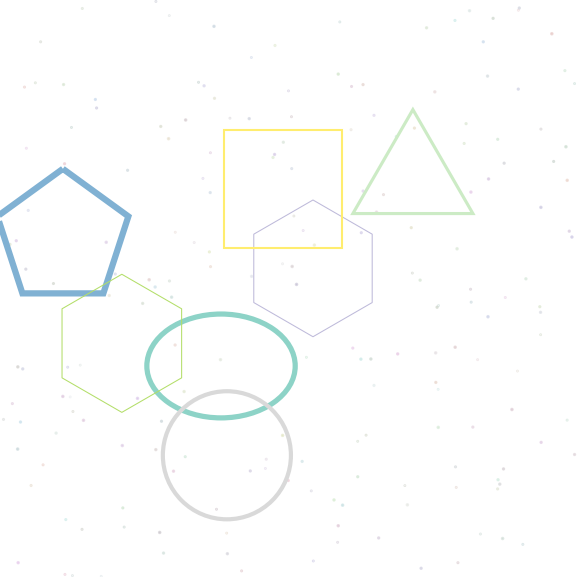[{"shape": "oval", "thickness": 2.5, "radius": 0.64, "center": [0.383, 0.365]}, {"shape": "hexagon", "thickness": 0.5, "radius": 0.59, "center": [0.542, 0.534]}, {"shape": "pentagon", "thickness": 3, "radius": 0.6, "center": [0.109, 0.588]}, {"shape": "hexagon", "thickness": 0.5, "radius": 0.6, "center": [0.211, 0.405]}, {"shape": "circle", "thickness": 2, "radius": 0.55, "center": [0.393, 0.211]}, {"shape": "triangle", "thickness": 1.5, "radius": 0.6, "center": [0.715, 0.689]}, {"shape": "square", "thickness": 1, "radius": 0.51, "center": [0.49, 0.671]}]